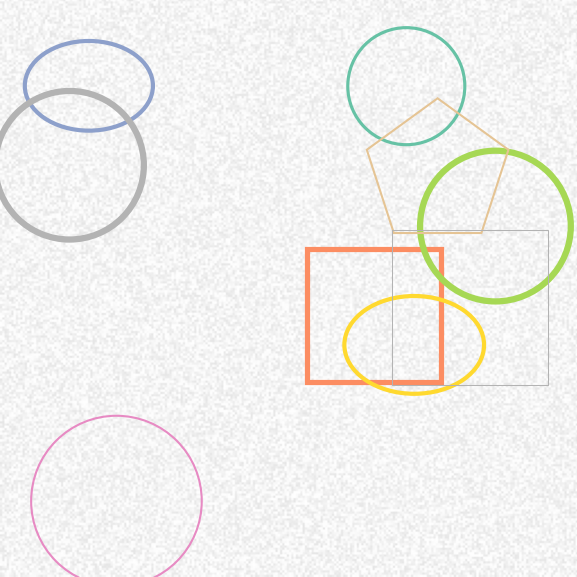[{"shape": "circle", "thickness": 1.5, "radius": 0.51, "center": [0.704, 0.85]}, {"shape": "square", "thickness": 2.5, "radius": 0.58, "center": [0.648, 0.453]}, {"shape": "oval", "thickness": 2, "radius": 0.55, "center": [0.154, 0.851]}, {"shape": "circle", "thickness": 1, "radius": 0.74, "center": [0.202, 0.131]}, {"shape": "circle", "thickness": 3, "radius": 0.65, "center": [0.858, 0.608]}, {"shape": "oval", "thickness": 2, "radius": 0.6, "center": [0.717, 0.402]}, {"shape": "pentagon", "thickness": 1, "radius": 0.64, "center": [0.758, 0.7]}, {"shape": "square", "thickness": 0.5, "radius": 0.67, "center": [0.814, 0.467]}, {"shape": "circle", "thickness": 3, "radius": 0.64, "center": [0.12, 0.713]}]